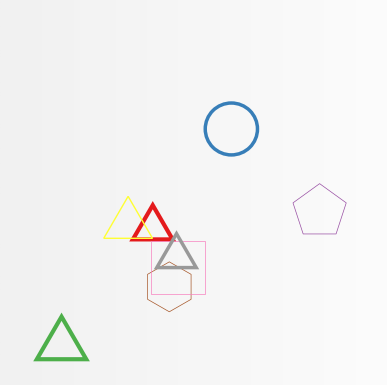[{"shape": "triangle", "thickness": 3, "radius": 0.3, "center": [0.394, 0.408]}, {"shape": "circle", "thickness": 2.5, "radius": 0.34, "center": [0.597, 0.665]}, {"shape": "triangle", "thickness": 3, "radius": 0.37, "center": [0.159, 0.104]}, {"shape": "pentagon", "thickness": 0.5, "radius": 0.36, "center": [0.825, 0.451]}, {"shape": "triangle", "thickness": 1, "radius": 0.36, "center": [0.331, 0.417]}, {"shape": "hexagon", "thickness": 0.5, "radius": 0.32, "center": [0.437, 0.255]}, {"shape": "square", "thickness": 0.5, "radius": 0.34, "center": [0.459, 0.305]}, {"shape": "triangle", "thickness": 2.5, "radius": 0.29, "center": [0.456, 0.334]}]